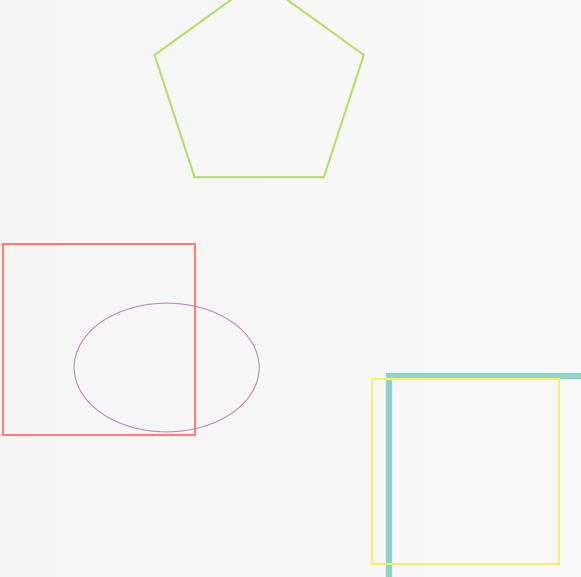[{"shape": "square", "thickness": 3, "radius": 0.9, "center": [0.849, 0.168]}, {"shape": "square", "thickness": 1, "radius": 0.83, "center": [0.17, 0.411]}, {"shape": "pentagon", "thickness": 1, "radius": 0.95, "center": [0.446, 0.845]}, {"shape": "oval", "thickness": 0.5, "radius": 0.8, "center": [0.287, 0.363]}, {"shape": "square", "thickness": 1, "radius": 0.8, "center": [0.801, 0.182]}]